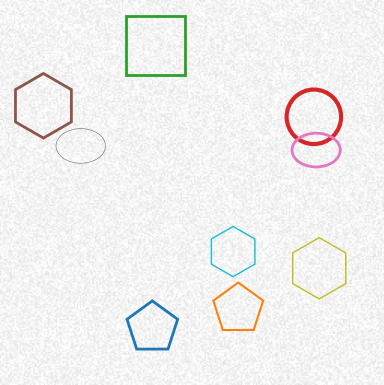[{"shape": "pentagon", "thickness": 2, "radius": 0.35, "center": [0.396, 0.149]}, {"shape": "pentagon", "thickness": 1.5, "radius": 0.34, "center": [0.619, 0.198]}, {"shape": "square", "thickness": 2, "radius": 0.38, "center": [0.404, 0.881]}, {"shape": "circle", "thickness": 3, "radius": 0.35, "center": [0.815, 0.697]}, {"shape": "hexagon", "thickness": 2, "radius": 0.42, "center": [0.113, 0.725]}, {"shape": "oval", "thickness": 2, "radius": 0.31, "center": [0.821, 0.61]}, {"shape": "oval", "thickness": 0.5, "radius": 0.32, "center": [0.21, 0.621]}, {"shape": "hexagon", "thickness": 1, "radius": 0.4, "center": [0.829, 0.303]}, {"shape": "hexagon", "thickness": 1, "radius": 0.33, "center": [0.606, 0.347]}]